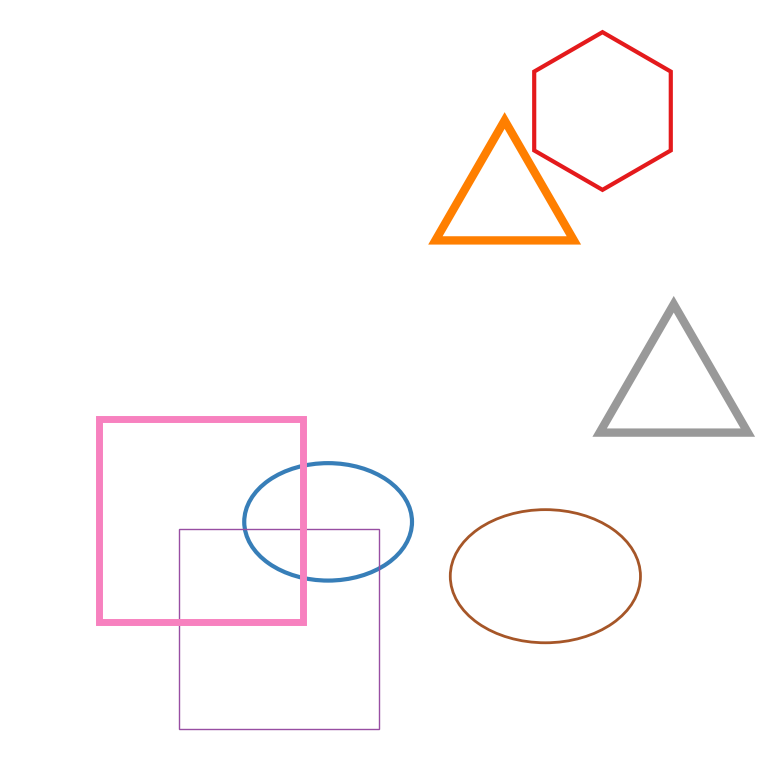[{"shape": "hexagon", "thickness": 1.5, "radius": 0.51, "center": [0.782, 0.856]}, {"shape": "oval", "thickness": 1.5, "radius": 0.54, "center": [0.426, 0.322]}, {"shape": "square", "thickness": 0.5, "radius": 0.65, "center": [0.362, 0.183]}, {"shape": "triangle", "thickness": 3, "radius": 0.52, "center": [0.655, 0.74]}, {"shape": "oval", "thickness": 1, "radius": 0.62, "center": [0.708, 0.252]}, {"shape": "square", "thickness": 2.5, "radius": 0.66, "center": [0.261, 0.324]}, {"shape": "triangle", "thickness": 3, "radius": 0.56, "center": [0.875, 0.494]}]